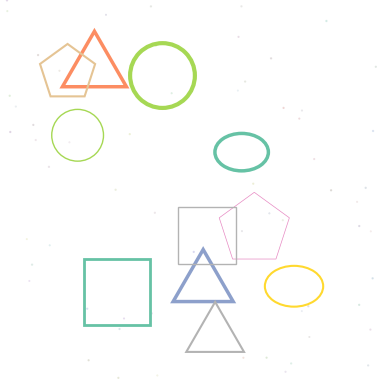[{"shape": "oval", "thickness": 2.5, "radius": 0.35, "center": [0.628, 0.605]}, {"shape": "square", "thickness": 2, "radius": 0.43, "center": [0.304, 0.242]}, {"shape": "triangle", "thickness": 2.5, "radius": 0.48, "center": [0.245, 0.823]}, {"shape": "triangle", "thickness": 2.5, "radius": 0.45, "center": [0.528, 0.262]}, {"shape": "pentagon", "thickness": 0.5, "radius": 0.48, "center": [0.66, 0.405]}, {"shape": "circle", "thickness": 3, "radius": 0.42, "center": [0.422, 0.804]}, {"shape": "circle", "thickness": 1, "radius": 0.34, "center": [0.202, 0.649]}, {"shape": "oval", "thickness": 1.5, "radius": 0.38, "center": [0.764, 0.256]}, {"shape": "pentagon", "thickness": 1.5, "radius": 0.38, "center": [0.176, 0.811]}, {"shape": "square", "thickness": 1, "radius": 0.37, "center": [0.538, 0.389]}, {"shape": "triangle", "thickness": 1.5, "radius": 0.43, "center": [0.559, 0.129]}]